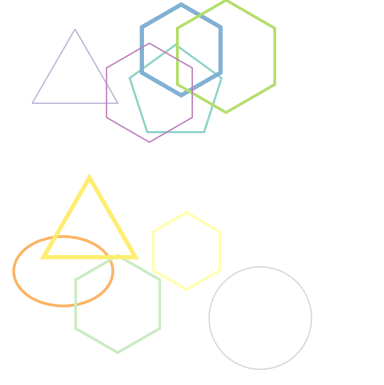[{"shape": "pentagon", "thickness": 1.5, "radius": 0.63, "center": [0.456, 0.758]}, {"shape": "hexagon", "thickness": 2, "radius": 0.5, "center": [0.484, 0.348]}, {"shape": "triangle", "thickness": 1, "radius": 0.64, "center": [0.195, 0.796]}, {"shape": "hexagon", "thickness": 3, "radius": 0.59, "center": [0.471, 0.87]}, {"shape": "oval", "thickness": 2, "radius": 0.64, "center": [0.164, 0.295]}, {"shape": "hexagon", "thickness": 2, "radius": 0.73, "center": [0.587, 0.854]}, {"shape": "circle", "thickness": 1, "radius": 0.66, "center": [0.676, 0.174]}, {"shape": "hexagon", "thickness": 1, "radius": 0.64, "center": [0.388, 0.759]}, {"shape": "hexagon", "thickness": 2, "radius": 0.63, "center": [0.306, 0.21]}, {"shape": "triangle", "thickness": 3, "radius": 0.69, "center": [0.232, 0.401]}]